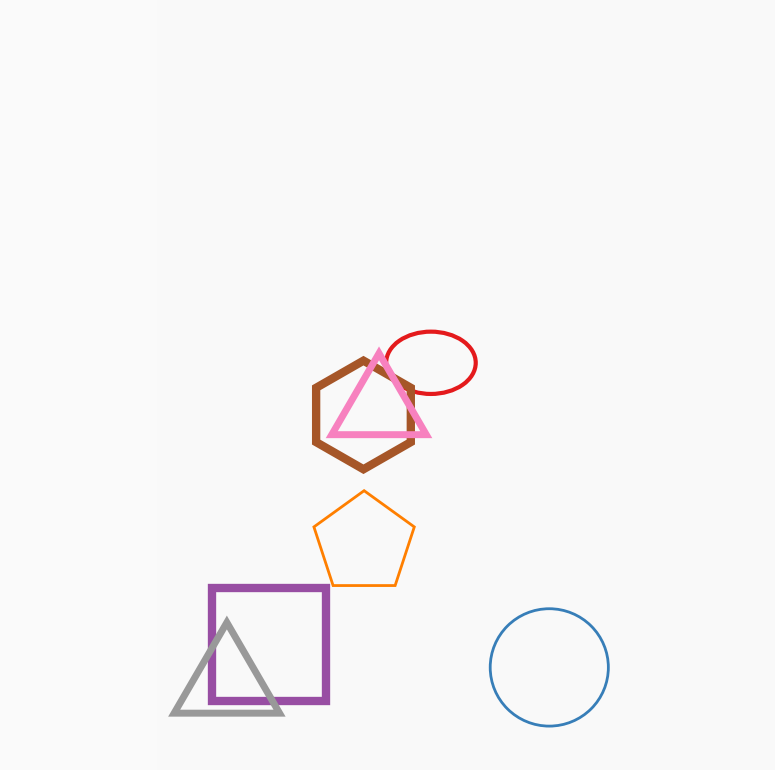[{"shape": "oval", "thickness": 1.5, "radius": 0.29, "center": [0.556, 0.529]}, {"shape": "circle", "thickness": 1, "radius": 0.38, "center": [0.709, 0.133]}, {"shape": "square", "thickness": 3, "radius": 0.37, "center": [0.347, 0.163]}, {"shape": "pentagon", "thickness": 1, "radius": 0.34, "center": [0.47, 0.295]}, {"shape": "hexagon", "thickness": 3, "radius": 0.35, "center": [0.469, 0.461]}, {"shape": "triangle", "thickness": 2.5, "radius": 0.35, "center": [0.489, 0.471]}, {"shape": "triangle", "thickness": 2.5, "radius": 0.39, "center": [0.293, 0.113]}]